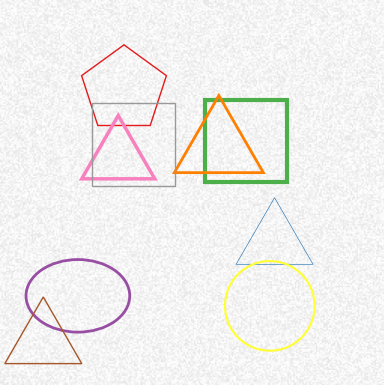[{"shape": "pentagon", "thickness": 1, "radius": 0.58, "center": [0.322, 0.768]}, {"shape": "triangle", "thickness": 0.5, "radius": 0.58, "center": [0.713, 0.371]}, {"shape": "square", "thickness": 3, "radius": 0.53, "center": [0.639, 0.634]}, {"shape": "oval", "thickness": 2, "radius": 0.67, "center": [0.202, 0.232]}, {"shape": "triangle", "thickness": 2, "radius": 0.67, "center": [0.568, 0.618]}, {"shape": "circle", "thickness": 1.5, "radius": 0.58, "center": [0.701, 0.206]}, {"shape": "triangle", "thickness": 1, "radius": 0.58, "center": [0.112, 0.113]}, {"shape": "triangle", "thickness": 2.5, "radius": 0.55, "center": [0.307, 0.59]}, {"shape": "square", "thickness": 1, "radius": 0.54, "center": [0.348, 0.625]}]